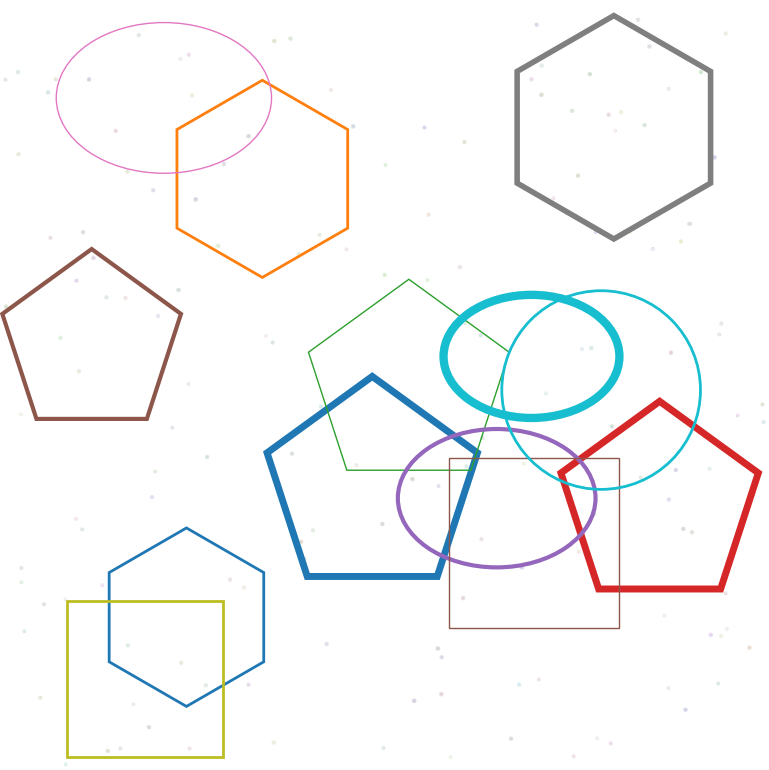[{"shape": "hexagon", "thickness": 1, "radius": 0.58, "center": [0.242, 0.198]}, {"shape": "pentagon", "thickness": 2.5, "radius": 0.72, "center": [0.483, 0.368]}, {"shape": "hexagon", "thickness": 1, "radius": 0.64, "center": [0.341, 0.768]}, {"shape": "pentagon", "thickness": 0.5, "radius": 0.69, "center": [0.531, 0.5]}, {"shape": "pentagon", "thickness": 2.5, "radius": 0.67, "center": [0.857, 0.344]}, {"shape": "oval", "thickness": 1.5, "radius": 0.64, "center": [0.645, 0.353]}, {"shape": "pentagon", "thickness": 1.5, "radius": 0.61, "center": [0.119, 0.555]}, {"shape": "square", "thickness": 0.5, "radius": 0.55, "center": [0.693, 0.295]}, {"shape": "oval", "thickness": 0.5, "radius": 0.7, "center": [0.213, 0.873]}, {"shape": "hexagon", "thickness": 2, "radius": 0.73, "center": [0.797, 0.835]}, {"shape": "square", "thickness": 1, "radius": 0.51, "center": [0.188, 0.118]}, {"shape": "circle", "thickness": 1, "radius": 0.65, "center": [0.781, 0.493]}, {"shape": "oval", "thickness": 3, "radius": 0.57, "center": [0.69, 0.537]}]